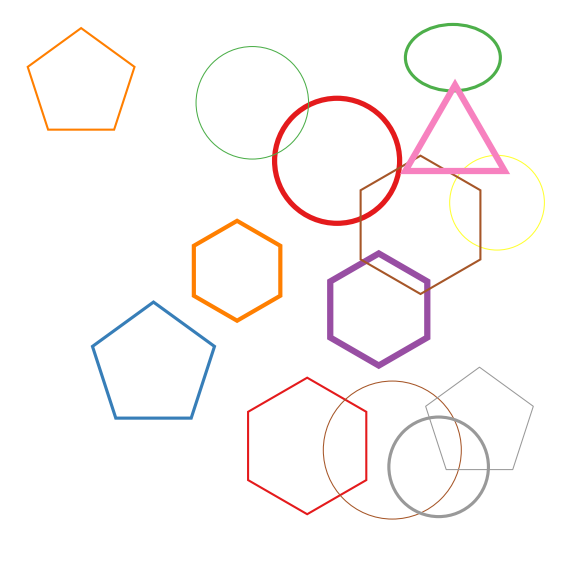[{"shape": "circle", "thickness": 2.5, "radius": 0.54, "center": [0.584, 0.721]}, {"shape": "hexagon", "thickness": 1, "radius": 0.59, "center": [0.532, 0.227]}, {"shape": "pentagon", "thickness": 1.5, "radius": 0.56, "center": [0.266, 0.365]}, {"shape": "circle", "thickness": 0.5, "radius": 0.49, "center": [0.437, 0.821]}, {"shape": "oval", "thickness": 1.5, "radius": 0.41, "center": [0.784, 0.899]}, {"shape": "hexagon", "thickness": 3, "radius": 0.49, "center": [0.656, 0.463]}, {"shape": "hexagon", "thickness": 2, "radius": 0.43, "center": [0.411, 0.53]}, {"shape": "pentagon", "thickness": 1, "radius": 0.49, "center": [0.14, 0.853]}, {"shape": "circle", "thickness": 0.5, "radius": 0.41, "center": [0.861, 0.648]}, {"shape": "hexagon", "thickness": 1, "radius": 0.6, "center": [0.728, 0.61]}, {"shape": "circle", "thickness": 0.5, "radius": 0.6, "center": [0.679, 0.22]}, {"shape": "triangle", "thickness": 3, "radius": 0.5, "center": [0.788, 0.753]}, {"shape": "circle", "thickness": 1.5, "radius": 0.43, "center": [0.76, 0.191]}, {"shape": "pentagon", "thickness": 0.5, "radius": 0.49, "center": [0.83, 0.265]}]